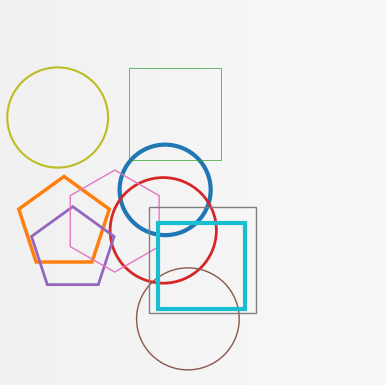[{"shape": "circle", "thickness": 3, "radius": 0.59, "center": [0.426, 0.507]}, {"shape": "pentagon", "thickness": 2.5, "radius": 0.61, "center": [0.165, 0.419]}, {"shape": "square", "thickness": 0.5, "radius": 0.59, "center": [0.452, 0.704]}, {"shape": "circle", "thickness": 2, "radius": 0.69, "center": [0.421, 0.402]}, {"shape": "pentagon", "thickness": 2, "radius": 0.56, "center": [0.188, 0.351]}, {"shape": "circle", "thickness": 1, "radius": 0.66, "center": [0.485, 0.172]}, {"shape": "hexagon", "thickness": 1, "radius": 0.66, "center": [0.296, 0.426]}, {"shape": "square", "thickness": 1, "radius": 0.69, "center": [0.522, 0.325]}, {"shape": "circle", "thickness": 1.5, "radius": 0.65, "center": [0.149, 0.695]}, {"shape": "square", "thickness": 3, "radius": 0.56, "center": [0.52, 0.309]}]